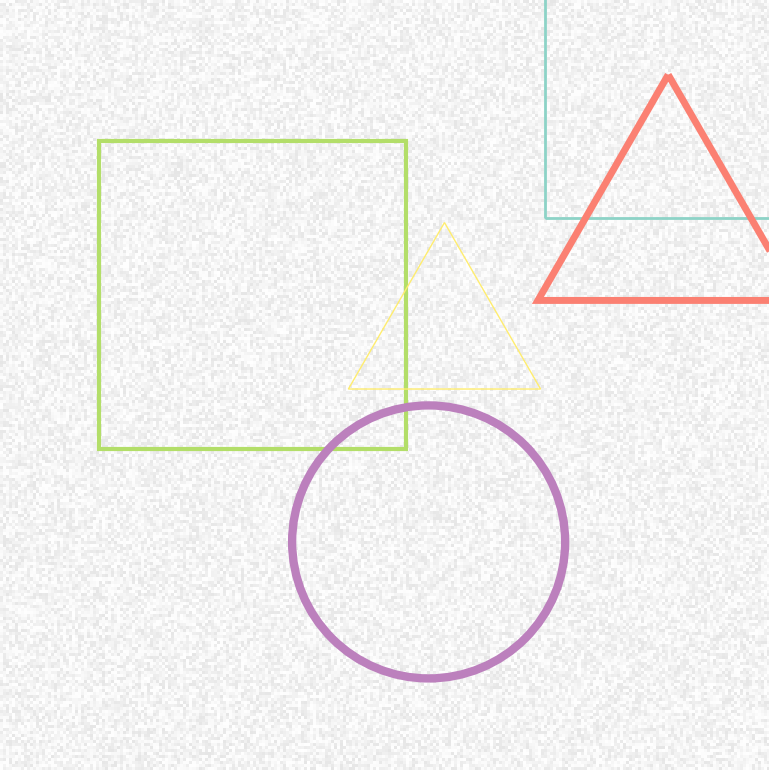[{"shape": "square", "thickness": 1, "radius": 0.83, "center": [0.875, 0.884]}, {"shape": "triangle", "thickness": 2.5, "radius": 0.98, "center": [0.868, 0.708]}, {"shape": "square", "thickness": 1.5, "radius": 1.0, "center": [0.328, 0.617]}, {"shape": "circle", "thickness": 3, "radius": 0.89, "center": [0.557, 0.296]}, {"shape": "triangle", "thickness": 0.5, "radius": 0.72, "center": [0.577, 0.567]}]